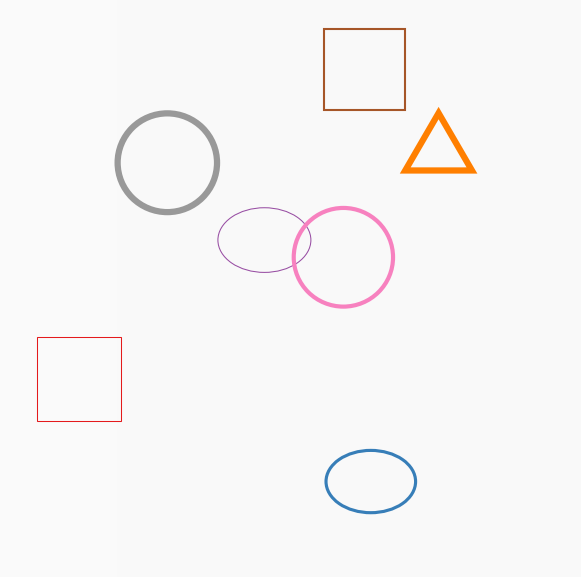[{"shape": "square", "thickness": 0.5, "radius": 0.36, "center": [0.136, 0.343]}, {"shape": "oval", "thickness": 1.5, "radius": 0.39, "center": [0.638, 0.165]}, {"shape": "oval", "thickness": 0.5, "radius": 0.4, "center": [0.455, 0.583]}, {"shape": "triangle", "thickness": 3, "radius": 0.33, "center": [0.755, 0.737]}, {"shape": "square", "thickness": 1, "radius": 0.35, "center": [0.627, 0.879]}, {"shape": "circle", "thickness": 2, "radius": 0.43, "center": [0.591, 0.554]}, {"shape": "circle", "thickness": 3, "radius": 0.43, "center": [0.288, 0.717]}]